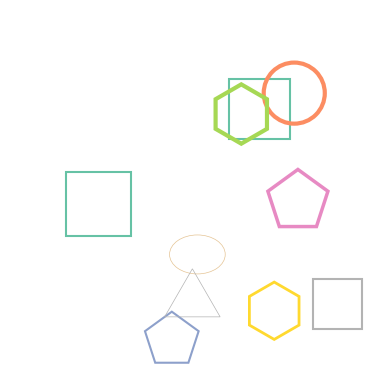[{"shape": "square", "thickness": 1.5, "radius": 0.39, "center": [0.674, 0.717]}, {"shape": "square", "thickness": 1.5, "radius": 0.42, "center": [0.256, 0.47]}, {"shape": "circle", "thickness": 3, "radius": 0.4, "center": [0.764, 0.758]}, {"shape": "pentagon", "thickness": 1.5, "radius": 0.37, "center": [0.446, 0.117]}, {"shape": "pentagon", "thickness": 2.5, "radius": 0.41, "center": [0.774, 0.478]}, {"shape": "hexagon", "thickness": 3, "radius": 0.39, "center": [0.627, 0.704]}, {"shape": "hexagon", "thickness": 2, "radius": 0.37, "center": [0.712, 0.193]}, {"shape": "oval", "thickness": 0.5, "radius": 0.36, "center": [0.513, 0.339]}, {"shape": "square", "thickness": 1.5, "radius": 0.32, "center": [0.876, 0.21]}, {"shape": "triangle", "thickness": 0.5, "radius": 0.42, "center": [0.5, 0.219]}]